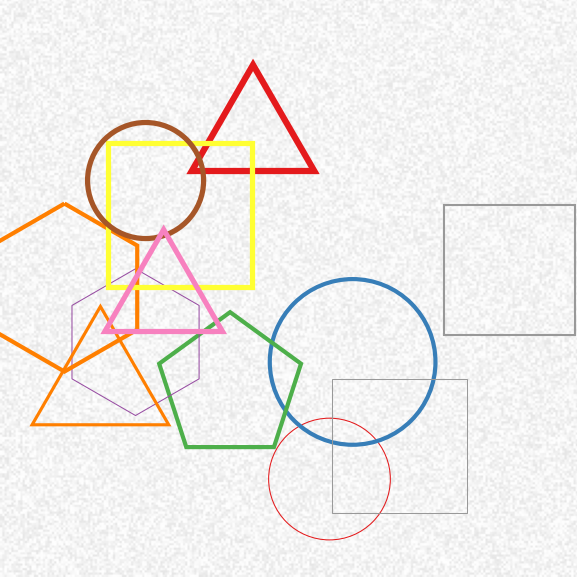[{"shape": "circle", "thickness": 0.5, "radius": 0.53, "center": [0.571, 0.17]}, {"shape": "triangle", "thickness": 3, "radius": 0.61, "center": [0.438, 0.764]}, {"shape": "circle", "thickness": 2, "radius": 0.72, "center": [0.611, 0.372]}, {"shape": "pentagon", "thickness": 2, "radius": 0.65, "center": [0.398, 0.329]}, {"shape": "hexagon", "thickness": 0.5, "radius": 0.64, "center": [0.235, 0.407]}, {"shape": "triangle", "thickness": 1.5, "radius": 0.68, "center": [0.174, 0.332]}, {"shape": "hexagon", "thickness": 2, "radius": 0.73, "center": [0.112, 0.501]}, {"shape": "square", "thickness": 2.5, "radius": 0.62, "center": [0.311, 0.626]}, {"shape": "circle", "thickness": 2.5, "radius": 0.5, "center": [0.252, 0.687]}, {"shape": "triangle", "thickness": 2.5, "radius": 0.59, "center": [0.283, 0.484]}, {"shape": "square", "thickness": 0.5, "radius": 0.58, "center": [0.692, 0.227]}, {"shape": "square", "thickness": 1, "radius": 0.57, "center": [0.882, 0.531]}]